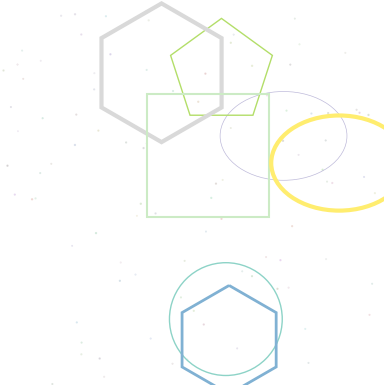[{"shape": "circle", "thickness": 1, "radius": 0.73, "center": [0.587, 0.171]}, {"shape": "oval", "thickness": 0.5, "radius": 0.82, "center": [0.736, 0.647]}, {"shape": "hexagon", "thickness": 2, "radius": 0.71, "center": [0.595, 0.117]}, {"shape": "pentagon", "thickness": 1, "radius": 0.69, "center": [0.575, 0.813]}, {"shape": "hexagon", "thickness": 3, "radius": 0.9, "center": [0.42, 0.811]}, {"shape": "square", "thickness": 1.5, "radius": 0.79, "center": [0.54, 0.596]}, {"shape": "oval", "thickness": 3, "radius": 0.88, "center": [0.881, 0.576]}]